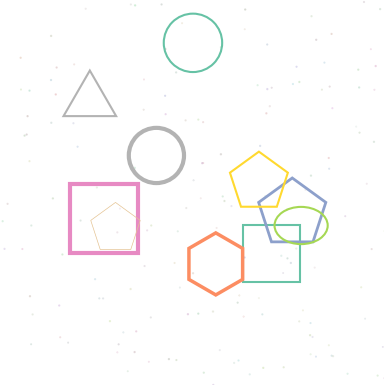[{"shape": "circle", "thickness": 1.5, "radius": 0.38, "center": [0.501, 0.889]}, {"shape": "square", "thickness": 1.5, "radius": 0.37, "center": [0.705, 0.342]}, {"shape": "hexagon", "thickness": 2.5, "radius": 0.4, "center": [0.56, 0.315]}, {"shape": "pentagon", "thickness": 2, "radius": 0.46, "center": [0.759, 0.446]}, {"shape": "square", "thickness": 3, "radius": 0.44, "center": [0.271, 0.432]}, {"shape": "oval", "thickness": 1.5, "radius": 0.35, "center": [0.782, 0.414]}, {"shape": "pentagon", "thickness": 1.5, "radius": 0.4, "center": [0.672, 0.527]}, {"shape": "pentagon", "thickness": 0.5, "radius": 0.34, "center": [0.3, 0.407]}, {"shape": "circle", "thickness": 3, "radius": 0.36, "center": [0.406, 0.596]}, {"shape": "triangle", "thickness": 1.5, "radius": 0.39, "center": [0.233, 0.738]}]